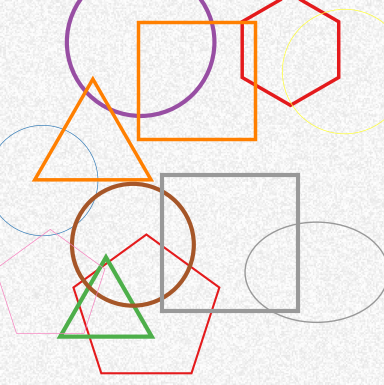[{"shape": "hexagon", "thickness": 2.5, "radius": 0.72, "center": [0.754, 0.871]}, {"shape": "pentagon", "thickness": 1.5, "radius": 1.0, "center": [0.38, 0.192]}, {"shape": "circle", "thickness": 0.5, "radius": 0.72, "center": [0.111, 0.531]}, {"shape": "triangle", "thickness": 3, "radius": 0.69, "center": [0.275, 0.194]}, {"shape": "circle", "thickness": 3, "radius": 0.96, "center": [0.365, 0.89]}, {"shape": "triangle", "thickness": 2.5, "radius": 0.87, "center": [0.241, 0.62]}, {"shape": "square", "thickness": 2.5, "radius": 0.76, "center": [0.511, 0.791]}, {"shape": "circle", "thickness": 0.5, "radius": 0.81, "center": [0.895, 0.814]}, {"shape": "circle", "thickness": 3, "radius": 0.79, "center": [0.345, 0.364]}, {"shape": "pentagon", "thickness": 0.5, "radius": 0.75, "center": [0.131, 0.255]}, {"shape": "oval", "thickness": 1, "radius": 0.93, "center": [0.822, 0.293]}, {"shape": "square", "thickness": 3, "radius": 0.89, "center": [0.597, 0.368]}]